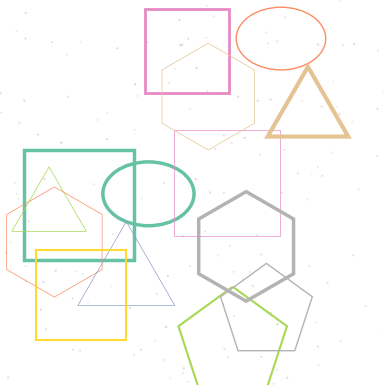[{"shape": "oval", "thickness": 2.5, "radius": 0.59, "center": [0.386, 0.497]}, {"shape": "square", "thickness": 2.5, "radius": 0.72, "center": [0.206, 0.468]}, {"shape": "oval", "thickness": 1, "radius": 0.58, "center": [0.73, 0.9]}, {"shape": "hexagon", "thickness": 0.5, "radius": 0.72, "center": [0.141, 0.371]}, {"shape": "triangle", "thickness": 0.5, "radius": 0.73, "center": [0.328, 0.279]}, {"shape": "square", "thickness": 0.5, "radius": 0.69, "center": [0.589, 0.524]}, {"shape": "square", "thickness": 2, "radius": 0.55, "center": [0.485, 0.868]}, {"shape": "triangle", "thickness": 0.5, "radius": 0.56, "center": [0.127, 0.455]}, {"shape": "pentagon", "thickness": 1.5, "radius": 0.74, "center": [0.604, 0.107]}, {"shape": "square", "thickness": 1.5, "radius": 0.59, "center": [0.21, 0.235]}, {"shape": "triangle", "thickness": 3, "radius": 0.6, "center": [0.8, 0.706]}, {"shape": "hexagon", "thickness": 0.5, "radius": 0.69, "center": [0.541, 0.749]}, {"shape": "pentagon", "thickness": 1, "radius": 0.63, "center": [0.692, 0.191]}, {"shape": "hexagon", "thickness": 2.5, "radius": 0.71, "center": [0.639, 0.36]}]